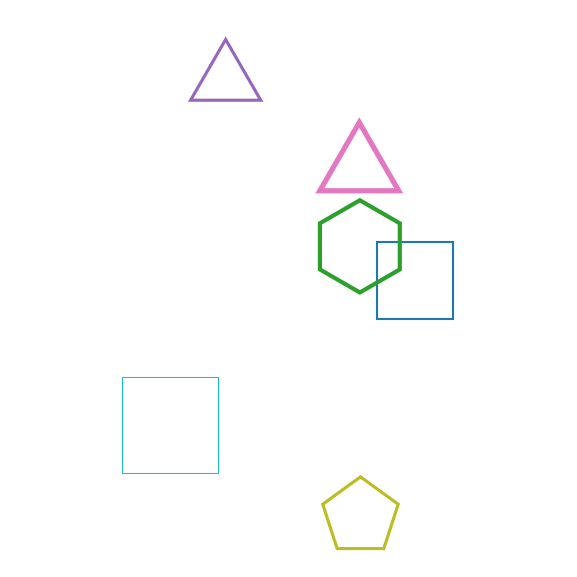[{"shape": "square", "thickness": 1, "radius": 0.33, "center": [0.719, 0.513]}, {"shape": "hexagon", "thickness": 2, "radius": 0.4, "center": [0.623, 0.573]}, {"shape": "triangle", "thickness": 1.5, "radius": 0.35, "center": [0.391, 0.861]}, {"shape": "triangle", "thickness": 2.5, "radius": 0.39, "center": [0.622, 0.708]}, {"shape": "pentagon", "thickness": 1.5, "radius": 0.34, "center": [0.624, 0.105]}, {"shape": "square", "thickness": 0.5, "radius": 0.41, "center": [0.295, 0.263]}]